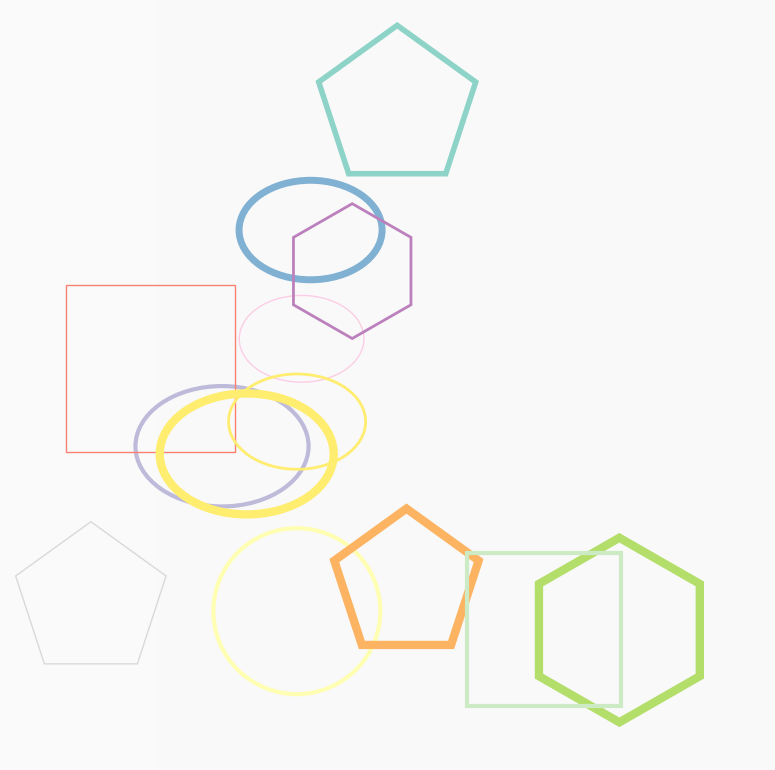[{"shape": "pentagon", "thickness": 2, "radius": 0.53, "center": [0.513, 0.861]}, {"shape": "circle", "thickness": 1.5, "radius": 0.54, "center": [0.383, 0.206]}, {"shape": "oval", "thickness": 1.5, "radius": 0.56, "center": [0.286, 0.42]}, {"shape": "square", "thickness": 0.5, "radius": 0.54, "center": [0.194, 0.522]}, {"shape": "oval", "thickness": 2.5, "radius": 0.46, "center": [0.401, 0.701]}, {"shape": "pentagon", "thickness": 3, "radius": 0.49, "center": [0.524, 0.242]}, {"shape": "hexagon", "thickness": 3, "radius": 0.6, "center": [0.799, 0.182]}, {"shape": "oval", "thickness": 0.5, "radius": 0.4, "center": [0.389, 0.56]}, {"shape": "pentagon", "thickness": 0.5, "radius": 0.51, "center": [0.117, 0.22]}, {"shape": "hexagon", "thickness": 1, "radius": 0.44, "center": [0.454, 0.648]}, {"shape": "square", "thickness": 1.5, "radius": 0.5, "center": [0.702, 0.182]}, {"shape": "oval", "thickness": 1, "radius": 0.44, "center": [0.383, 0.452]}, {"shape": "oval", "thickness": 3, "radius": 0.56, "center": [0.318, 0.41]}]